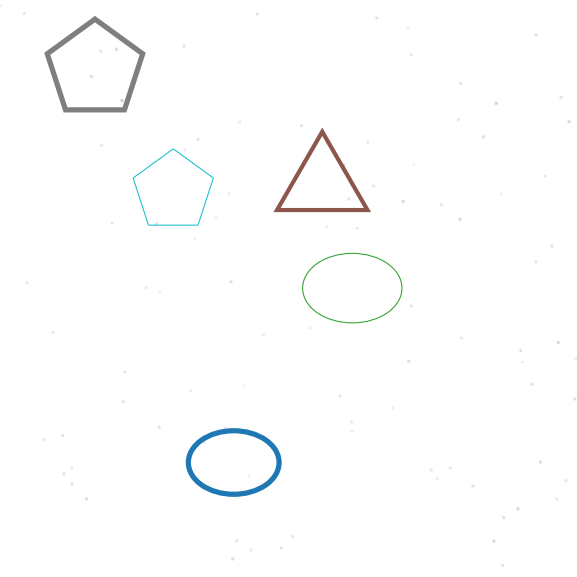[{"shape": "oval", "thickness": 2.5, "radius": 0.39, "center": [0.405, 0.198]}, {"shape": "oval", "thickness": 0.5, "radius": 0.43, "center": [0.61, 0.5]}, {"shape": "triangle", "thickness": 2, "radius": 0.45, "center": [0.558, 0.681]}, {"shape": "pentagon", "thickness": 2.5, "radius": 0.43, "center": [0.164, 0.879]}, {"shape": "pentagon", "thickness": 0.5, "radius": 0.37, "center": [0.3, 0.668]}]